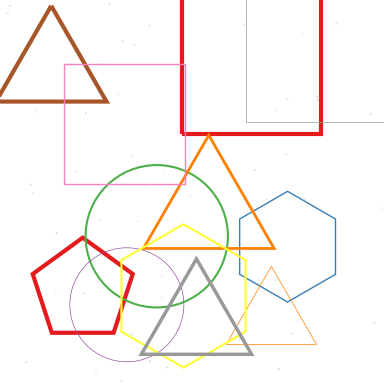[{"shape": "square", "thickness": 3, "radius": 0.9, "center": [0.654, 0.832]}, {"shape": "pentagon", "thickness": 3, "radius": 0.68, "center": [0.215, 0.246]}, {"shape": "hexagon", "thickness": 1, "radius": 0.72, "center": [0.747, 0.359]}, {"shape": "circle", "thickness": 1.5, "radius": 0.92, "center": [0.407, 0.386]}, {"shape": "circle", "thickness": 0.5, "radius": 0.74, "center": [0.329, 0.208]}, {"shape": "triangle", "thickness": 2, "radius": 0.98, "center": [0.542, 0.453]}, {"shape": "triangle", "thickness": 0.5, "radius": 0.68, "center": [0.705, 0.173]}, {"shape": "hexagon", "thickness": 1.5, "radius": 0.93, "center": [0.477, 0.231]}, {"shape": "triangle", "thickness": 3, "radius": 0.83, "center": [0.133, 0.819]}, {"shape": "square", "thickness": 1, "radius": 0.78, "center": [0.323, 0.678]}, {"shape": "square", "thickness": 0.5, "radius": 0.9, "center": [0.82, 0.863]}, {"shape": "triangle", "thickness": 2.5, "radius": 0.83, "center": [0.51, 0.162]}]